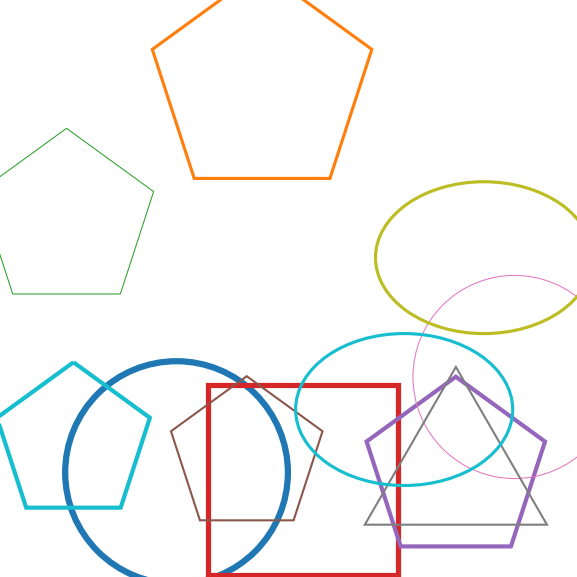[{"shape": "circle", "thickness": 3, "radius": 0.96, "center": [0.306, 0.181]}, {"shape": "pentagon", "thickness": 1.5, "radius": 1.0, "center": [0.454, 0.852]}, {"shape": "pentagon", "thickness": 0.5, "radius": 0.79, "center": [0.115, 0.618]}, {"shape": "square", "thickness": 2.5, "radius": 0.82, "center": [0.525, 0.168]}, {"shape": "pentagon", "thickness": 2, "radius": 0.81, "center": [0.789, 0.184]}, {"shape": "pentagon", "thickness": 1, "radius": 0.69, "center": [0.427, 0.21]}, {"shape": "circle", "thickness": 0.5, "radius": 0.88, "center": [0.891, 0.346]}, {"shape": "triangle", "thickness": 1, "radius": 0.91, "center": [0.789, 0.182]}, {"shape": "oval", "thickness": 1.5, "radius": 0.94, "center": [0.838, 0.553]}, {"shape": "oval", "thickness": 1.5, "radius": 0.94, "center": [0.7, 0.29]}, {"shape": "pentagon", "thickness": 2, "radius": 0.7, "center": [0.127, 0.233]}]